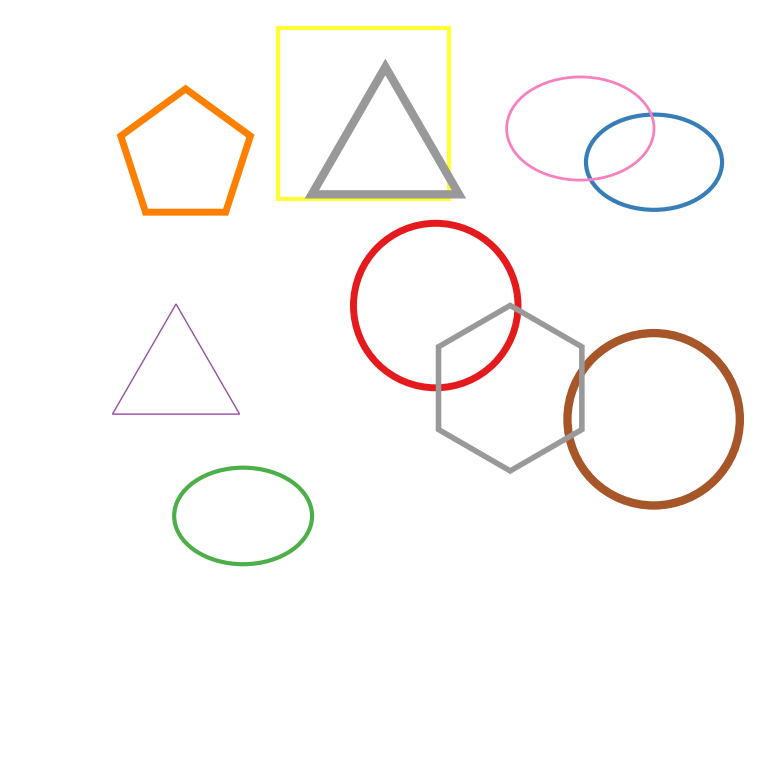[{"shape": "circle", "thickness": 2.5, "radius": 0.53, "center": [0.566, 0.603]}, {"shape": "oval", "thickness": 1.5, "radius": 0.44, "center": [0.849, 0.789]}, {"shape": "oval", "thickness": 1.5, "radius": 0.45, "center": [0.316, 0.33]}, {"shape": "triangle", "thickness": 0.5, "radius": 0.48, "center": [0.229, 0.51]}, {"shape": "pentagon", "thickness": 2.5, "radius": 0.44, "center": [0.241, 0.796]}, {"shape": "square", "thickness": 1.5, "radius": 0.56, "center": [0.472, 0.852]}, {"shape": "circle", "thickness": 3, "radius": 0.56, "center": [0.849, 0.455]}, {"shape": "oval", "thickness": 1, "radius": 0.48, "center": [0.754, 0.833]}, {"shape": "hexagon", "thickness": 2, "radius": 0.54, "center": [0.663, 0.496]}, {"shape": "triangle", "thickness": 3, "radius": 0.55, "center": [0.501, 0.803]}]